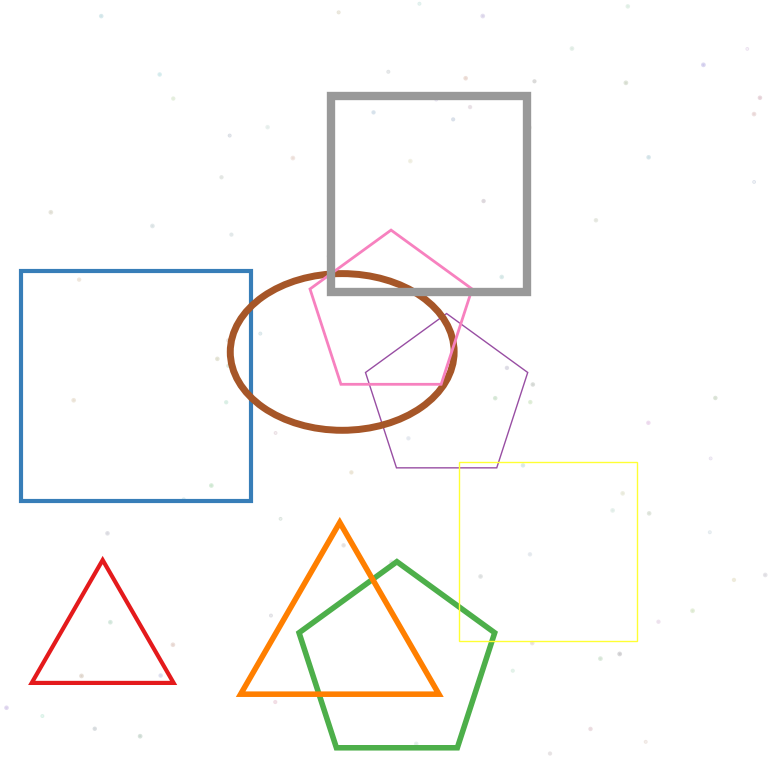[{"shape": "triangle", "thickness": 1.5, "radius": 0.53, "center": [0.133, 0.166]}, {"shape": "square", "thickness": 1.5, "radius": 0.75, "center": [0.177, 0.498]}, {"shape": "pentagon", "thickness": 2, "radius": 0.67, "center": [0.515, 0.137]}, {"shape": "pentagon", "thickness": 0.5, "radius": 0.55, "center": [0.58, 0.482]}, {"shape": "triangle", "thickness": 2, "radius": 0.74, "center": [0.441, 0.173]}, {"shape": "square", "thickness": 0.5, "radius": 0.58, "center": [0.712, 0.284]}, {"shape": "oval", "thickness": 2.5, "radius": 0.73, "center": [0.444, 0.543]}, {"shape": "pentagon", "thickness": 1, "radius": 0.55, "center": [0.508, 0.59]}, {"shape": "square", "thickness": 3, "radius": 0.64, "center": [0.557, 0.748]}]